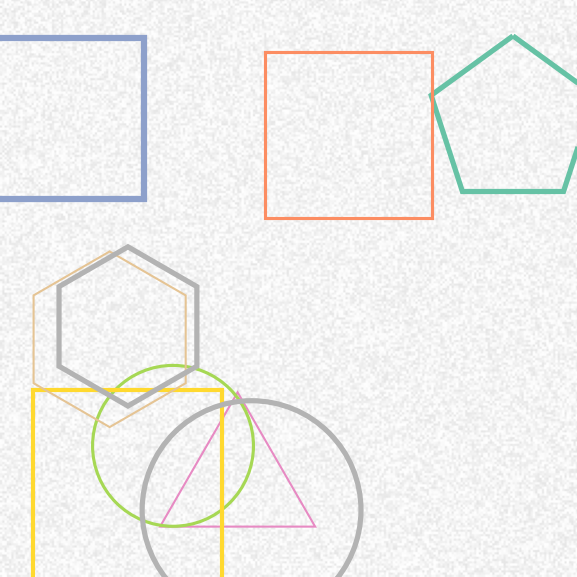[{"shape": "pentagon", "thickness": 2.5, "radius": 0.74, "center": [0.888, 0.788]}, {"shape": "square", "thickness": 1.5, "radius": 0.72, "center": [0.603, 0.766]}, {"shape": "square", "thickness": 3, "radius": 0.7, "center": [0.109, 0.793]}, {"shape": "triangle", "thickness": 1, "radius": 0.78, "center": [0.411, 0.165]}, {"shape": "circle", "thickness": 1.5, "radius": 0.7, "center": [0.3, 0.227]}, {"shape": "square", "thickness": 2, "radius": 0.82, "center": [0.222, 0.161]}, {"shape": "hexagon", "thickness": 1, "radius": 0.76, "center": [0.19, 0.412]}, {"shape": "circle", "thickness": 2.5, "radius": 0.95, "center": [0.436, 0.116]}, {"shape": "hexagon", "thickness": 2.5, "radius": 0.69, "center": [0.222, 0.434]}]